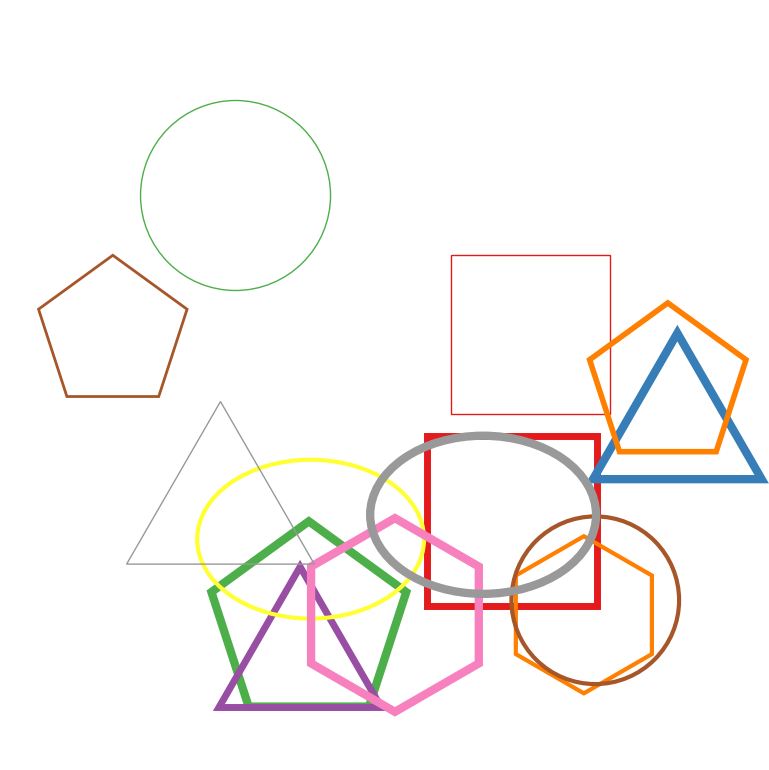[{"shape": "square", "thickness": 0.5, "radius": 0.52, "center": [0.689, 0.565]}, {"shape": "square", "thickness": 2.5, "radius": 0.55, "center": [0.665, 0.323]}, {"shape": "triangle", "thickness": 3, "radius": 0.63, "center": [0.88, 0.441]}, {"shape": "circle", "thickness": 0.5, "radius": 0.62, "center": [0.306, 0.746]}, {"shape": "pentagon", "thickness": 3, "radius": 0.67, "center": [0.401, 0.19]}, {"shape": "triangle", "thickness": 2.5, "radius": 0.61, "center": [0.39, 0.142]}, {"shape": "pentagon", "thickness": 2, "radius": 0.53, "center": [0.867, 0.5]}, {"shape": "hexagon", "thickness": 1.5, "radius": 0.51, "center": [0.758, 0.202]}, {"shape": "oval", "thickness": 1.5, "radius": 0.74, "center": [0.403, 0.3]}, {"shape": "circle", "thickness": 1.5, "radius": 0.54, "center": [0.773, 0.22]}, {"shape": "pentagon", "thickness": 1, "radius": 0.51, "center": [0.147, 0.567]}, {"shape": "hexagon", "thickness": 3, "radius": 0.63, "center": [0.513, 0.201]}, {"shape": "oval", "thickness": 3, "radius": 0.73, "center": [0.627, 0.331]}, {"shape": "triangle", "thickness": 0.5, "radius": 0.7, "center": [0.286, 0.338]}]